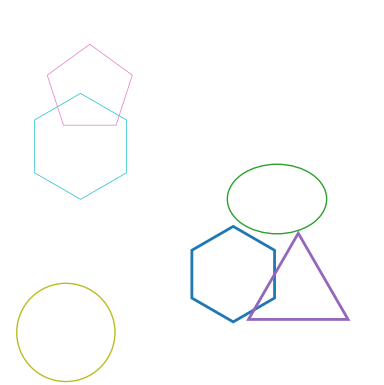[{"shape": "hexagon", "thickness": 2, "radius": 0.62, "center": [0.606, 0.288]}, {"shape": "oval", "thickness": 1, "radius": 0.64, "center": [0.719, 0.483]}, {"shape": "triangle", "thickness": 2, "radius": 0.75, "center": [0.775, 0.245]}, {"shape": "pentagon", "thickness": 0.5, "radius": 0.58, "center": [0.233, 0.769]}, {"shape": "circle", "thickness": 1, "radius": 0.64, "center": [0.171, 0.137]}, {"shape": "hexagon", "thickness": 0.5, "radius": 0.69, "center": [0.209, 0.62]}]